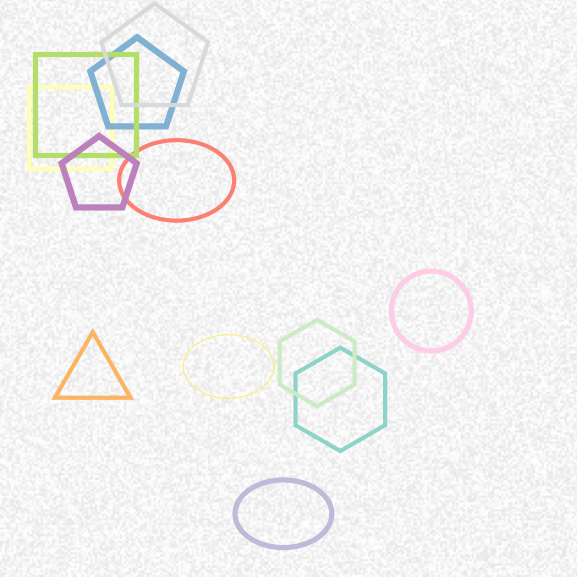[{"shape": "hexagon", "thickness": 2, "radius": 0.45, "center": [0.589, 0.308]}, {"shape": "square", "thickness": 2, "radius": 0.36, "center": [0.121, 0.777]}, {"shape": "oval", "thickness": 2.5, "radius": 0.42, "center": [0.491, 0.109]}, {"shape": "oval", "thickness": 2, "radius": 0.5, "center": [0.306, 0.687]}, {"shape": "pentagon", "thickness": 3, "radius": 0.43, "center": [0.237, 0.849]}, {"shape": "triangle", "thickness": 2, "radius": 0.38, "center": [0.161, 0.348]}, {"shape": "square", "thickness": 2.5, "radius": 0.44, "center": [0.148, 0.818]}, {"shape": "circle", "thickness": 2.5, "radius": 0.35, "center": [0.747, 0.461]}, {"shape": "pentagon", "thickness": 2, "radius": 0.49, "center": [0.268, 0.896]}, {"shape": "pentagon", "thickness": 3, "radius": 0.34, "center": [0.172, 0.695]}, {"shape": "hexagon", "thickness": 2, "radius": 0.37, "center": [0.549, 0.371]}, {"shape": "oval", "thickness": 0.5, "radius": 0.39, "center": [0.396, 0.365]}]